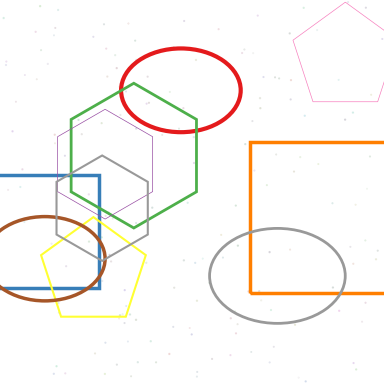[{"shape": "oval", "thickness": 3, "radius": 0.78, "center": [0.47, 0.765]}, {"shape": "square", "thickness": 2.5, "radius": 0.73, "center": [0.11, 0.399]}, {"shape": "hexagon", "thickness": 2, "radius": 0.94, "center": [0.348, 0.596]}, {"shape": "hexagon", "thickness": 0.5, "radius": 0.71, "center": [0.273, 0.574]}, {"shape": "square", "thickness": 2.5, "radius": 0.98, "center": [0.846, 0.435]}, {"shape": "pentagon", "thickness": 1.5, "radius": 0.72, "center": [0.243, 0.293]}, {"shape": "oval", "thickness": 2.5, "radius": 0.78, "center": [0.117, 0.328]}, {"shape": "pentagon", "thickness": 0.5, "radius": 0.71, "center": [0.897, 0.851]}, {"shape": "oval", "thickness": 2, "radius": 0.88, "center": [0.721, 0.283]}, {"shape": "hexagon", "thickness": 1.5, "radius": 0.68, "center": [0.265, 0.459]}]